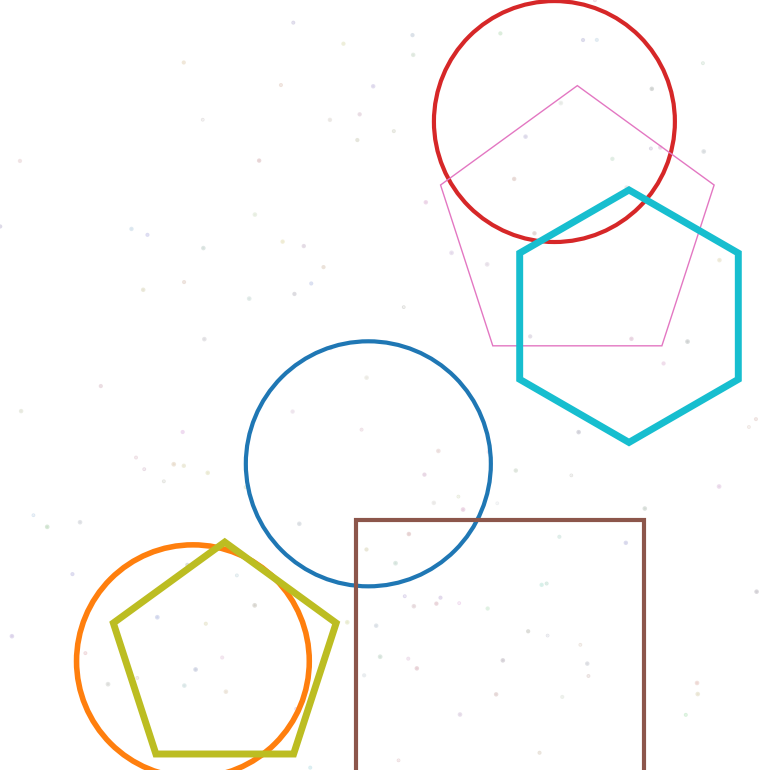[{"shape": "circle", "thickness": 1.5, "radius": 0.8, "center": [0.478, 0.398]}, {"shape": "circle", "thickness": 2, "radius": 0.76, "center": [0.251, 0.141]}, {"shape": "circle", "thickness": 1.5, "radius": 0.78, "center": [0.72, 0.842]}, {"shape": "square", "thickness": 1.5, "radius": 0.93, "center": [0.65, 0.138]}, {"shape": "pentagon", "thickness": 0.5, "radius": 0.93, "center": [0.75, 0.702]}, {"shape": "pentagon", "thickness": 2.5, "radius": 0.76, "center": [0.292, 0.144]}, {"shape": "hexagon", "thickness": 2.5, "radius": 0.82, "center": [0.817, 0.589]}]